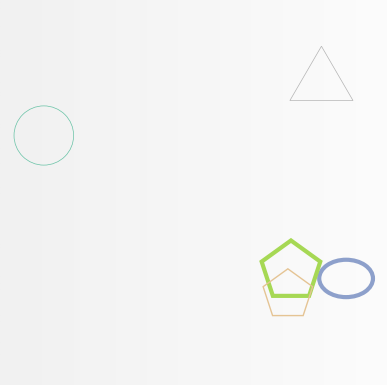[{"shape": "circle", "thickness": 0.5, "radius": 0.38, "center": [0.113, 0.648]}, {"shape": "oval", "thickness": 3, "radius": 0.35, "center": [0.893, 0.277]}, {"shape": "pentagon", "thickness": 3, "radius": 0.4, "center": [0.751, 0.296]}, {"shape": "pentagon", "thickness": 1, "radius": 0.34, "center": [0.743, 0.235]}, {"shape": "triangle", "thickness": 0.5, "radius": 0.47, "center": [0.83, 0.786]}]